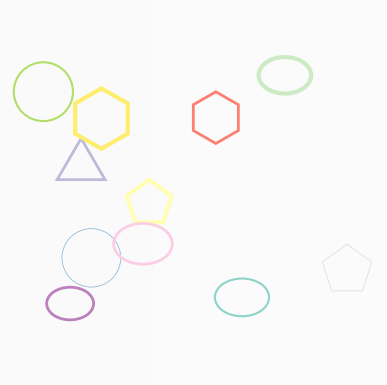[{"shape": "oval", "thickness": 1.5, "radius": 0.35, "center": [0.624, 0.228]}, {"shape": "pentagon", "thickness": 3, "radius": 0.3, "center": [0.385, 0.472]}, {"shape": "triangle", "thickness": 2, "radius": 0.36, "center": [0.209, 0.569]}, {"shape": "hexagon", "thickness": 2, "radius": 0.34, "center": [0.557, 0.694]}, {"shape": "circle", "thickness": 0.5, "radius": 0.38, "center": [0.236, 0.33]}, {"shape": "circle", "thickness": 1.5, "radius": 0.38, "center": [0.112, 0.762]}, {"shape": "oval", "thickness": 2, "radius": 0.38, "center": [0.369, 0.367]}, {"shape": "pentagon", "thickness": 0.5, "radius": 0.34, "center": [0.896, 0.299]}, {"shape": "oval", "thickness": 2, "radius": 0.3, "center": [0.181, 0.212]}, {"shape": "oval", "thickness": 3, "radius": 0.34, "center": [0.735, 0.804]}, {"shape": "hexagon", "thickness": 3, "radius": 0.39, "center": [0.262, 0.692]}]